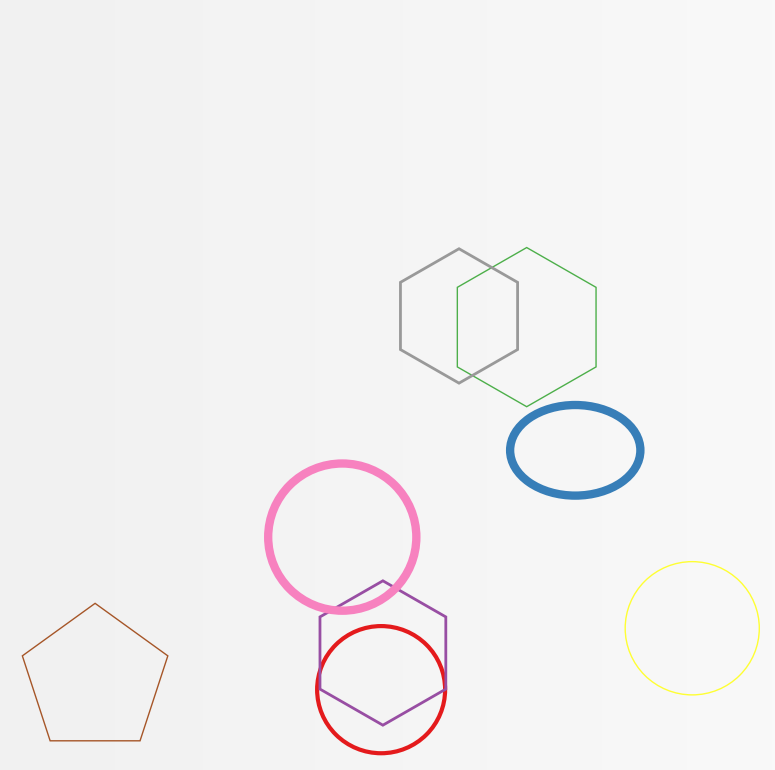[{"shape": "circle", "thickness": 1.5, "radius": 0.41, "center": [0.492, 0.104]}, {"shape": "oval", "thickness": 3, "radius": 0.42, "center": [0.742, 0.415]}, {"shape": "hexagon", "thickness": 0.5, "radius": 0.52, "center": [0.68, 0.575]}, {"shape": "hexagon", "thickness": 1, "radius": 0.47, "center": [0.494, 0.152]}, {"shape": "circle", "thickness": 0.5, "radius": 0.43, "center": [0.893, 0.184]}, {"shape": "pentagon", "thickness": 0.5, "radius": 0.49, "center": [0.123, 0.118]}, {"shape": "circle", "thickness": 3, "radius": 0.48, "center": [0.442, 0.302]}, {"shape": "hexagon", "thickness": 1, "radius": 0.44, "center": [0.592, 0.59]}]